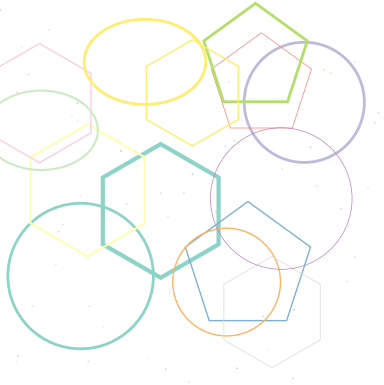[{"shape": "hexagon", "thickness": 3, "radius": 0.87, "center": [0.417, 0.452]}, {"shape": "circle", "thickness": 2, "radius": 0.95, "center": [0.209, 0.283]}, {"shape": "hexagon", "thickness": 1.5, "radius": 0.86, "center": [0.227, 0.506]}, {"shape": "circle", "thickness": 2, "radius": 0.78, "center": [0.79, 0.734]}, {"shape": "pentagon", "thickness": 0.5, "radius": 0.68, "center": [0.679, 0.778]}, {"shape": "pentagon", "thickness": 1, "radius": 0.85, "center": [0.644, 0.306]}, {"shape": "circle", "thickness": 1, "radius": 0.7, "center": [0.589, 0.267]}, {"shape": "pentagon", "thickness": 2, "radius": 0.71, "center": [0.664, 0.85]}, {"shape": "hexagon", "thickness": 1, "radius": 0.77, "center": [0.102, 0.732]}, {"shape": "hexagon", "thickness": 0.5, "radius": 0.72, "center": [0.707, 0.189]}, {"shape": "circle", "thickness": 0.5, "radius": 0.92, "center": [0.731, 0.484]}, {"shape": "oval", "thickness": 1.5, "radius": 0.74, "center": [0.107, 0.662]}, {"shape": "hexagon", "thickness": 1, "radius": 0.69, "center": [0.5, 0.759]}, {"shape": "oval", "thickness": 2, "radius": 0.79, "center": [0.376, 0.839]}]